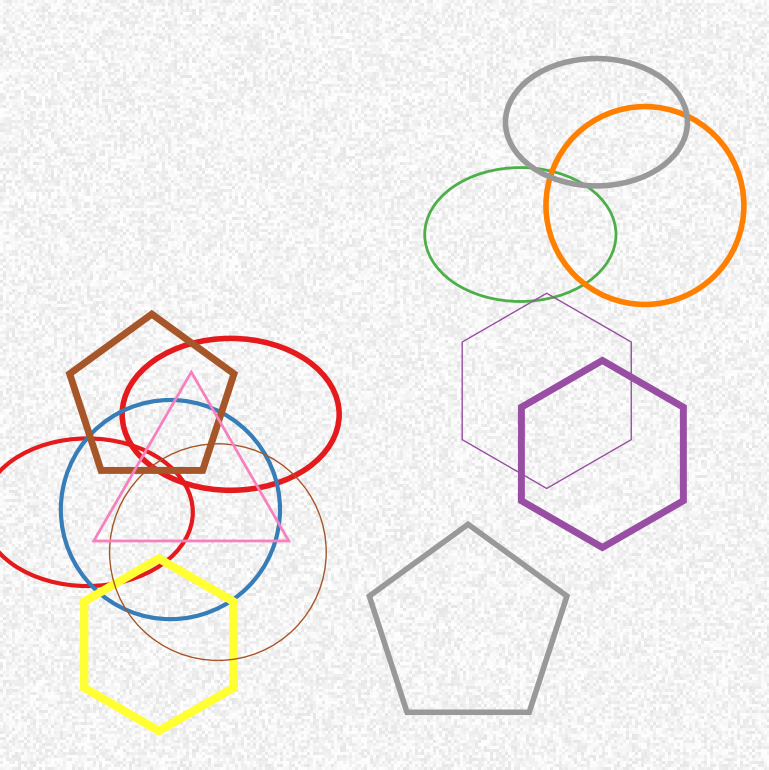[{"shape": "oval", "thickness": 2, "radius": 0.7, "center": [0.3, 0.462]}, {"shape": "oval", "thickness": 1.5, "radius": 0.68, "center": [0.113, 0.335]}, {"shape": "circle", "thickness": 1.5, "radius": 0.71, "center": [0.221, 0.338]}, {"shape": "oval", "thickness": 1, "radius": 0.62, "center": [0.676, 0.695]}, {"shape": "hexagon", "thickness": 0.5, "radius": 0.63, "center": [0.71, 0.492]}, {"shape": "hexagon", "thickness": 2.5, "radius": 0.61, "center": [0.782, 0.41]}, {"shape": "circle", "thickness": 2, "radius": 0.64, "center": [0.838, 0.733]}, {"shape": "hexagon", "thickness": 3, "radius": 0.56, "center": [0.206, 0.163]}, {"shape": "pentagon", "thickness": 2.5, "radius": 0.56, "center": [0.197, 0.48]}, {"shape": "circle", "thickness": 0.5, "radius": 0.7, "center": [0.283, 0.283]}, {"shape": "triangle", "thickness": 1, "radius": 0.73, "center": [0.248, 0.371]}, {"shape": "oval", "thickness": 2, "radius": 0.59, "center": [0.775, 0.841]}, {"shape": "pentagon", "thickness": 2, "radius": 0.67, "center": [0.608, 0.184]}]